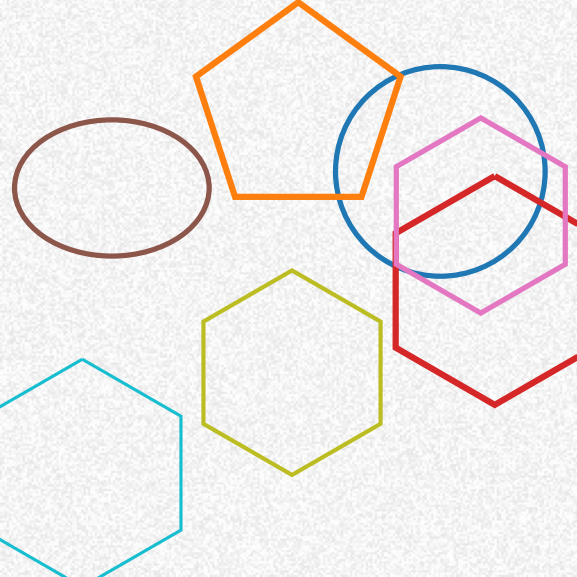[{"shape": "circle", "thickness": 2.5, "radius": 0.91, "center": [0.762, 0.702]}, {"shape": "pentagon", "thickness": 3, "radius": 0.93, "center": [0.516, 0.809]}, {"shape": "hexagon", "thickness": 3, "radius": 0.99, "center": [0.857, 0.496]}, {"shape": "oval", "thickness": 2.5, "radius": 0.84, "center": [0.194, 0.674]}, {"shape": "hexagon", "thickness": 2.5, "radius": 0.84, "center": [0.833, 0.626]}, {"shape": "hexagon", "thickness": 2, "radius": 0.89, "center": [0.506, 0.354]}, {"shape": "hexagon", "thickness": 1.5, "radius": 0.99, "center": [0.143, 0.18]}]